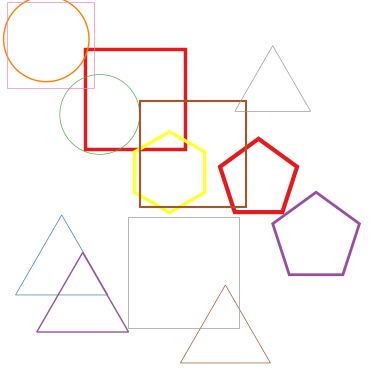[{"shape": "pentagon", "thickness": 3, "radius": 0.53, "center": [0.672, 0.534]}, {"shape": "square", "thickness": 2.5, "radius": 0.65, "center": [0.352, 0.743]}, {"shape": "triangle", "thickness": 0.5, "radius": 0.69, "center": [0.16, 0.303]}, {"shape": "circle", "thickness": 0.5, "radius": 0.52, "center": [0.259, 0.703]}, {"shape": "triangle", "thickness": 1, "radius": 0.69, "center": [0.215, 0.206]}, {"shape": "pentagon", "thickness": 2, "radius": 0.59, "center": [0.821, 0.382]}, {"shape": "circle", "thickness": 1, "radius": 0.55, "center": [0.12, 0.899]}, {"shape": "hexagon", "thickness": 2.5, "radius": 0.52, "center": [0.441, 0.553]}, {"shape": "square", "thickness": 1.5, "radius": 0.69, "center": [0.502, 0.6]}, {"shape": "triangle", "thickness": 0.5, "radius": 0.68, "center": [0.585, 0.125]}, {"shape": "square", "thickness": 0.5, "radius": 0.56, "center": [0.131, 0.883]}, {"shape": "triangle", "thickness": 0.5, "radius": 0.57, "center": [0.708, 0.768]}, {"shape": "square", "thickness": 0.5, "radius": 0.72, "center": [0.476, 0.293]}]